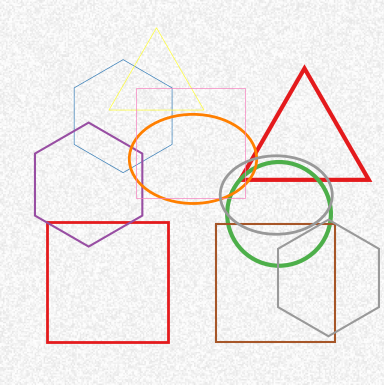[{"shape": "square", "thickness": 2, "radius": 0.78, "center": [0.279, 0.267]}, {"shape": "triangle", "thickness": 3, "radius": 0.96, "center": [0.791, 0.629]}, {"shape": "hexagon", "thickness": 0.5, "radius": 0.73, "center": [0.32, 0.698]}, {"shape": "circle", "thickness": 3, "radius": 0.67, "center": [0.725, 0.444]}, {"shape": "hexagon", "thickness": 1.5, "radius": 0.81, "center": [0.23, 0.521]}, {"shape": "oval", "thickness": 2, "radius": 0.83, "center": [0.501, 0.587]}, {"shape": "triangle", "thickness": 0.5, "radius": 0.71, "center": [0.406, 0.785]}, {"shape": "square", "thickness": 1.5, "radius": 0.77, "center": [0.715, 0.265]}, {"shape": "square", "thickness": 0.5, "radius": 0.71, "center": [0.495, 0.629]}, {"shape": "hexagon", "thickness": 1.5, "radius": 0.76, "center": [0.853, 0.278]}, {"shape": "oval", "thickness": 2, "radius": 0.73, "center": [0.718, 0.493]}]